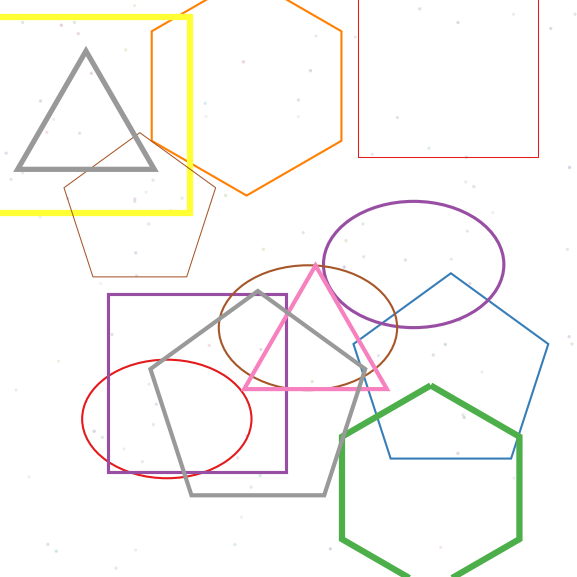[{"shape": "oval", "thickness": 1, "radius": 0.73, "center": [0.289, 0.274]}, {"shape": "square", "thickness": 0.5, "radius": 0.78, "center": [0.776, 0.883]}, {"shape": "pentagon", "thickness": 1, "radius": 0.89, "center": [0.781, 0.349]}, {"shape": "hexagon", "thickness": 3, "radius": 0.89, "center": [0.746, 0.154]}, {"shape": "oval", "thickness": 1.5, "radius": 0.78, "center": [0.716, 0.541]}, {"shape": "square", "thickness": 1.5, "radius": 0.77, "center": [0.341, 0.336]}, {"shape": "hexagon", "thickness": 1, "radius": 0.95, "center": [0.427, 0.85]}, {"shape": "square", "thickness": 3, "radius": 0.85, "center": [0.16, 0.8]}, {"shape": "oval", "thickness": 1, "radius": 0.77, "center": [0.533, 0.432]}, {"shape": "pentagon", "thickness": 0.5, "radius": 0.69, "center": [0.242, 0.631]}, {"shape": "triangle", "thickness": 2, "radius": 0.71, "center": [0.546, 0.397]}, {"shape": "pentagon", "thickness": 2, "radius": 0.98, "center": [0.446, 0.3]}, {"shape": "triangle", "thickness": 2.5, "radius": 0.68, "center": [0.149, 0.774]}]